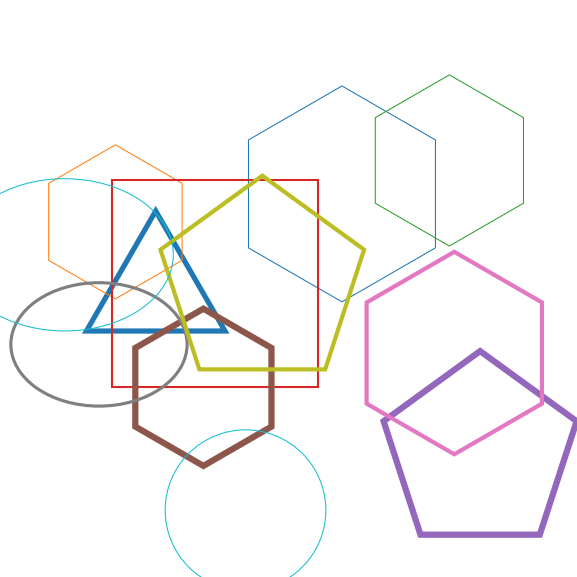[{"shape": "triangle", "thickness": 2.5, "radius": 0.69, "center": [0.27, 0.495]}, {"shape": "hexagon", "thickness": 0.5, "radius": 0.93, "center": [0.592, 0.663]}, {"shape": "hexagon", "thickness": 0.5, "radius": 0.67, "center": [0.2, 0.615]}, {"shape": "hexagon", "thickness": 0.5, "radius": 0.74, "center": [0.778, 0.721]}, {"shape": "square", "thickness": 1, "radius": 0.89, "center": [0.373, 0.508]}, {"shape": "pentagon", "thickness": 3, "radius": 0.88, "center": [0.831, 0.215]}, {"shape": "hexagon", "thickness": 3, "radius": 0.68, "center": [0.352, 0.329]}, {"shape": "hexagon", "thickness": 2, "radius": 0.88, "center": [0.787, 0.388]}, {"shape": "oval", "thickness": 1.5, "radius": 0.76, "center": [0.171, 0.403]}, {"shape": "pentagon", "thickness": 2, "radius": 0.93, "center": [0.454, 0.509]}, {"shape": "oval", "thickness": 0.5, "radius": 0.94, "center": [0.112, 0.558]}, {"shape": "circle", "thickness": 0.5, "radius": 0.7, "center": [0.425, 0.116]}]